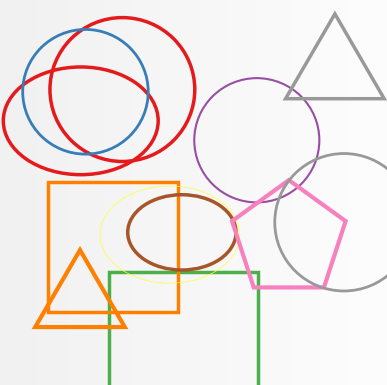[{"shape": "circle", "thickness": 2.5, "radius": 0.93, "center": [0.316, 0.767]}, {"shape": "oval", "thickness": 2.5, "radius": 1.0, "center": [0.208, 0.686]}, {"shape": "circle", "thickness": 2, "radius": 0.81, "center": [0.221, 0.762]}, {"shape": "square", "thickness": 2.5, "radius": 0.96, "center": [0.474, 0.103]}, {"shape": "circle", "thickness": 1.5, "radius": 0.81, "center": [0.663, 0.636]}, {"shape": "square", "thickness": 2.5, "radius": 0.84, "center": [0.291, 0.359]}, {"shape": "triangle", "thickness": 3, "radius": 0.67, "center": [0.206, 0.217]}, {"shape": "oval", "thickness": 0.5, "radius": 0.9, "center": [0.438, 0.391]}, {"shape": "oval", "thickness": 2.5, "radius": 0.7, "center": [0.469, 0.396]}, {"shape": "pentagon", "thickness": 3, "radius": 0.77, "center": [0.745, 0.378]}, {"shape": "circle", "thickness": 2, "radius": 0.89, "center": [0.888, 0.423]}, {"shape": "triangle", "thickness": 2.5, "radius": 0.73, "center": [0.864, 0.817]}]